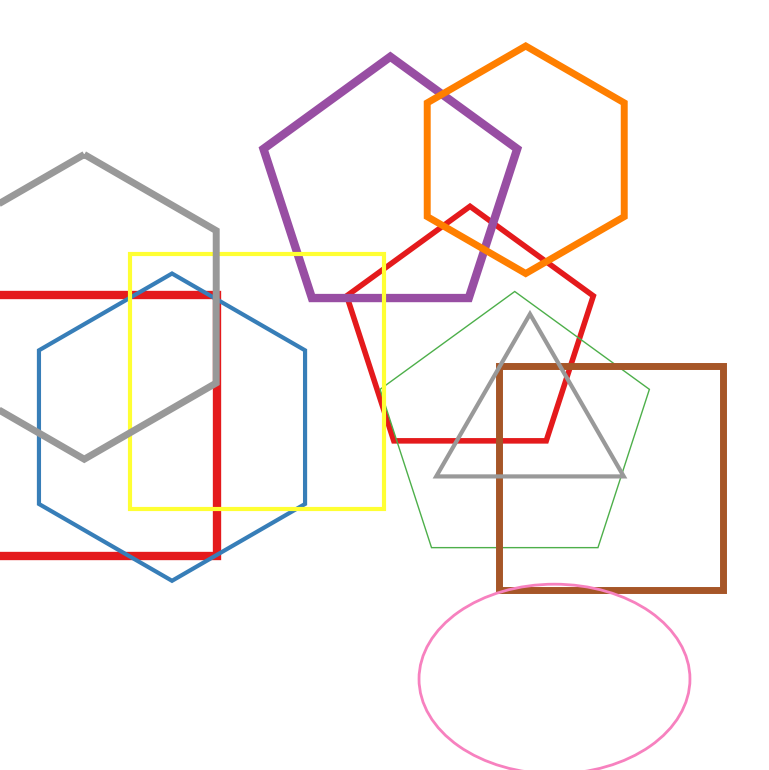[{"shape": "square", "thickness": 3, "radius": 0.85, "center": [0.112, 0.448]}, {"shape": "pentagon", "thickness": 2, "radius": 0.84, "center": [0.61, 0.564]}, {"shape": "hexagon", "thickness": 1.5, "radius": 1.0, "center": [0.223, 0.445]}, {"shape": "pentagon", "thickness": 0.5, "radius": 0.92, "center": [0.668, 0.438]}, {"shape": "pentagon", "thickness": 3, "radius": 0.87, "center": [0.507, 0.753]}, {"shape": "hexagon", "thickness": 2.5, "radius": 0.74, "center": [0.683, 0.793]}, {"shape": "square", "thickness": 1.5, "radius": 0.83, "center": [0.334, 0.505]}, {"shape": "square", "thickness": 2.5, "radius": 0.73, "center": [0.794, 0.379]}, {"shape": "oval", "thickness": 1, "radius": 0.88, "center": [0.72, 0.118]}, {"shape": "triangle", "thickness": 1.5, "radius": 0.7, "center": [0.688, 0.452]}, {"shape": "hexagon", "thickness": 2.5, "radius": 0.99, "center": [0.109, 0.602]}]